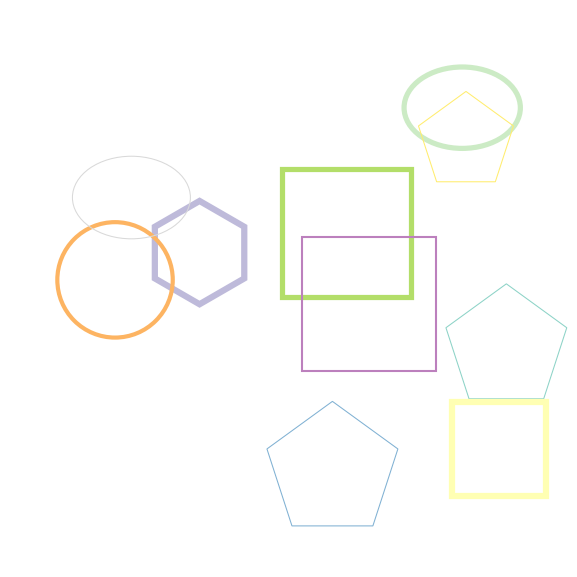[{"shape": "pentagon", "thickness": 0.5, "radius": 0.55, "center": [0.877, 0.398]}, {"shape": "square", "thickness": 3, "radius": 0.41, "center": [0.865, 0.221]}, {"shape": "hexagon", "thickness": 3, "radius": 0.45, "center": [0.346, 0.562]}, {"shape": "pentagon", "thickness": 0.5, "radius": 0.6, "center": [0.576, 0.185]}, {"shape": "circle", "thickness": 2, "radius": 0.5, "center": [0.199, 0.515]}, {"shape": "square", "thickness": 2.5, "radius": 0.56, "center": [0.6, 0.596]}, {"shape": "oval", "thickness": 0.5, "radius": 0.51, "center": [0.228, 0.657]}, {"shape": "square", "thickness": 1, "radius": 0.58, "center": [0.638, 0.472]}, {"shape": "oval", "thickness": 2.5, "radius": 0.5, "center": [0.8, 0.813]}, {"shape": "pentagon", "thickness": 0.5, "radius": 0.43, "center": [0.807, 0.754]}]